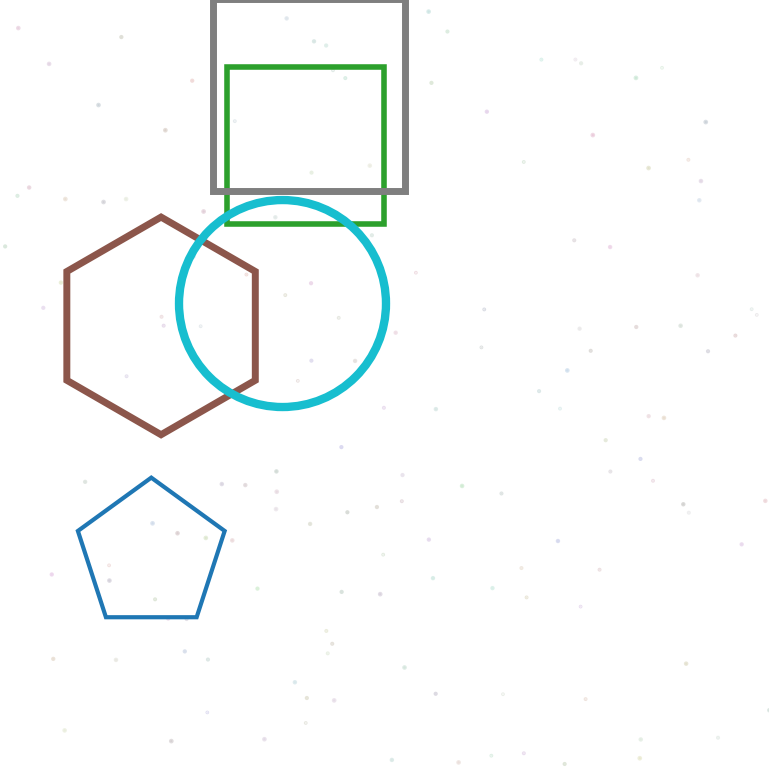[{"shape": "pentagon", "thickness": 1.5, "radius": 0.5, "center": [0.196, 0.279]}, {"shape": "square", "thickness": 2, "radius": 0.51, "center": [0.397, 0.811]}, {"shape": "hexagon", "thickness": 2.5, "radius": 0.71, "center": [0.209, 0.577]}, {"shape": "square", "thickness": 2.5, "radius": 0.62, "center": [0.401, 0.876]}, {"shape": "circle", "thickness": 3, "radius": 0.67, "center": [0.367, 0.606]}]